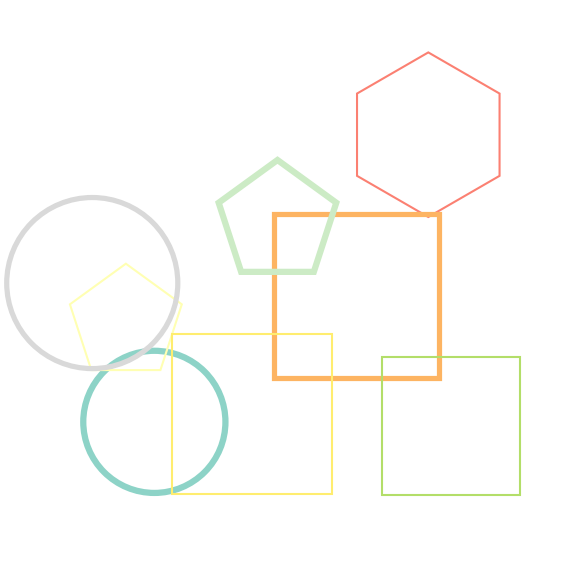[{"shape": "circle", "thickness": 3, "radius": 0.62, "center": [0.267, 0.269]}, {"shape": "pentagon", "thickness": 1, "radius": 0.51, "center": [0.218, 0.441]}, {"shape": "hexagon", "thickness": 1, "radius": 0.71, "center": [0.742, 0.766]}, {"shape": "square", "thickness": 2.5, "radius": 0.71, "center": [0.617, 0.487]}, {"shape": "square", "thickness": 1, "radius": 0.6, "center": [0.781, 0.261]}, {"shape": "circle", "thickness": 2.5, "radius": 0.74, "center": [0.16, 0.509]}, {"shape": "pentagon", "thickness": 3, "radius": 0.54, "center": [0.48, 0.615]}, {"shape": "square", "thickness": 1, "radius": 0.69, "center": [0.436, 0.282]}]